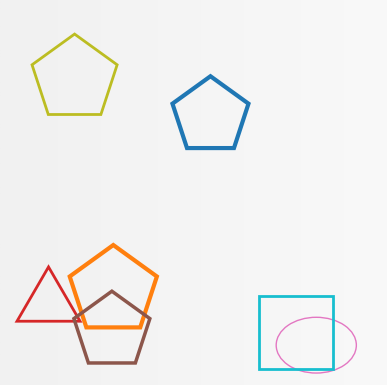[{"shape": "pentagon", "thickness": 3, "radius": 0.52, "center": [0.543, 0.699]}, {"shape": "pentagon", "thickness": 3, "radius": 0.59, "center": [0.292, 0.245]}, {"shape": "triangle", "thickness": 2, "radius": 0.47, "center": [0.125, 0.213]}, {"shape": "pentagon", "thickness": 2.5, "radius": 0.52, "center": [0.289, 0.141]}, {"shape": "oval", "thickness": 1, "radius": 0.52, "center": [0.816, 0.103]}, {"shape": "pentagon", "thickness": 2, "radius": 0.58, "center": [0.192, 0.796]}, {"shape": "square", "thickness": 2, "radius": 0.48, "center": [0.764, 0.136]}]